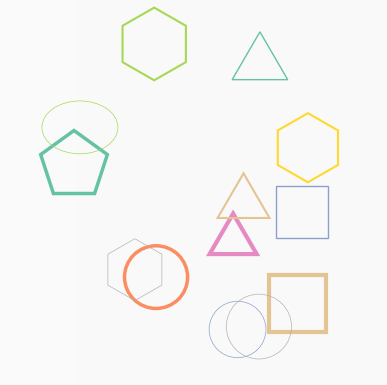[{"shape": "pentagon", "thickness": 2.5, "radius": 0.45, "center": [0.191, 0.571]}, {"shape": "triangle", "thickness": 1, "radius": 0.41, "center": [0.671, 0.834]}, {"shape": "circle", "thickness": 2.5, "radius": 0.41, "center": [0.403, 0.28]}, {"shape": "square", "thickness": 1, "radius": 0.34, "center": [0.779, 0.45]}, {"shape": "circle", "thickness": 0.5, "radius": 0.37, "center": [0.613, 0.144]}, {"shape": "triangle", "thickness": 3, "radius": 0.35, "center": [0.602, 0.375]}, {"shape": "oval", "thickness": 0.5, "radius": 0.49, "center": [0.206, 0.669]}, {"shape": "hexagon", "thickness": 1.5, "radius": 0.47, "center": [0.398, 0.886]}, {"shape": "hexagon", "thickness": 1.5, "radius": 0.45, "center": [0.795, 0.616]}, {"shape": "triangle", "thickness": 1.5, "radius": 0.39, "center": [0.628, 0.472]}, {"shape": "square", "thickness": 3, "radius": 0.37, "center": [0.767, 0.211]}, {"shape": "circle", "thickness": 0.5, "radius": 0.42, "center": [0.668, 0.152]}, {"shape": "hexagon", "thickness": 0.5, "radius": 0.4, "center": [0.348, 0.3]}]